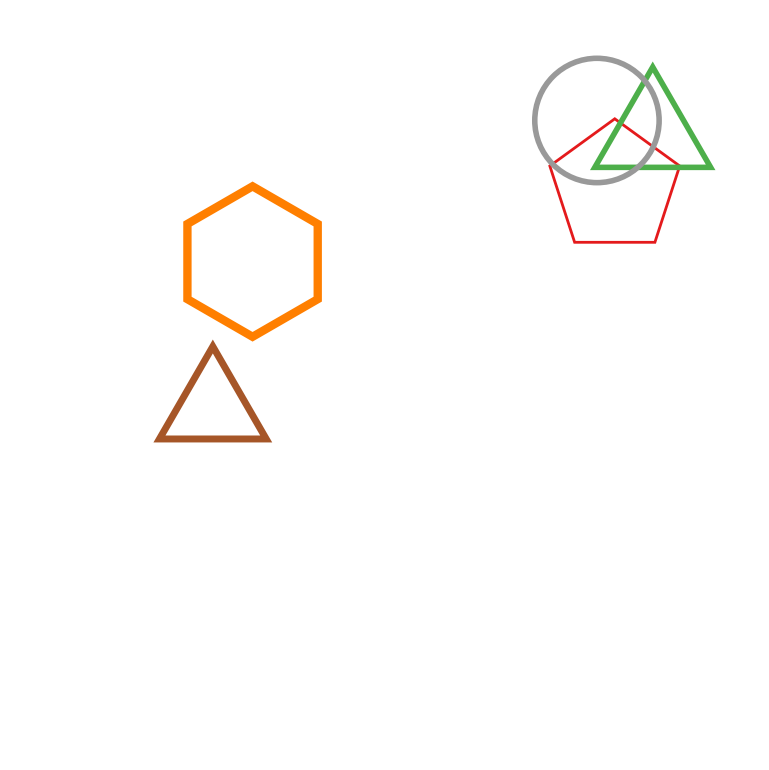[{"shape": "pentagon", "thickness": 1, "radius": 0.44, "center": [0.798, 0.757]}, {"shape": "triangle", "thickness": 2, "radius": 0.43, "center": [0.848, 0.826]}, {"shape": "hexagon", "thickness": 3, "radius": 0.49, "center": [0.328, 0.66]}, {"shape": "triangle", "thickness": 2.5, "radius": 0.4, "center": [0.276, 0.47]}, {"shape": "circle", "thickness": 2, "radius": 0.4, "center": [0.775, 0.844]}]